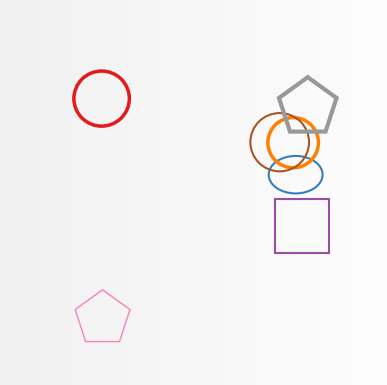[{"shape": "circle", "thickness": 2.5, "radius": 0.36, "center": [0.262, 0.744]}, {"shape": "oval", "thickness": 1.5, "radius": 0.35, "center": [0.763, 0.546]}, {"shape": "square", "thickness": 1.5, "radius": 0.35, "center": [0.78, 0.413]}, {"shape": "circle", "thickness": 2.5, "radius": 0.33, "center": [0.757, 0.629]}, {"shape": "circle", "thickness": 1.5, "radius": 0.38, "center": [0.722, 0.631]}, {"shape": "pentagon", "thickness": 1, "radius": 0.37, "center": [0.265, 0.173]}, {"shape": "pentagon", "thickness": 3, "radius": 0.39, "center": [0.794, 0.721]}]